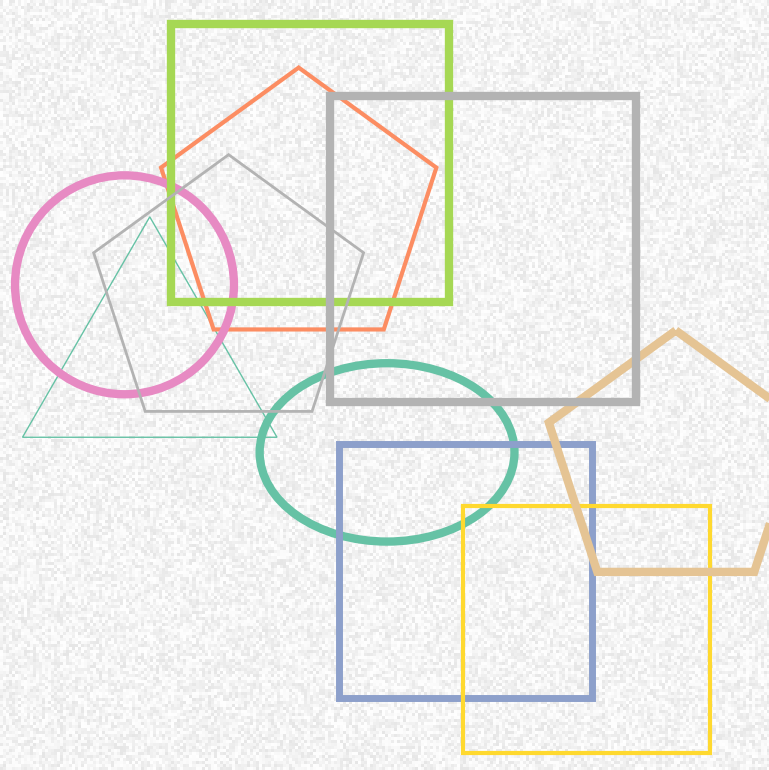[{"shape": "triangle", "thickness": 0.5, "radius": 0.95, "center": [0.195, 0.528]}, {"shape": "oval", "thickness": 3, "radius": 0.83, "center": [0.503, 0.412]}, {"shape": "pentagon", "thickness": 1.5, "radius": 0.94, "center": [0.388, 0.724]}, {"shape": "square", "thickness": 2.5, "radius": 0.82, "center": [0.605, 0.259]}, {"shape": "circle", "thickness": 3, "radius": 0.71, "center": [0.162, 0.63]}, {"shape": "square", "thickness": 3, "radius": 0.9, "center": [0.403, 0.788]}, {"shape": "square", "thickness": 1.5, "radius": 0.8, "center": [0.762, 0.182]}, {"shape": "pentagon", "thickness": 3, "radius": 0.87, "center": [0.878, 0.398]}, {"shape": "pentagon", "thickness": 1, "radius": 0.92, "center": [0.297, 0.615]}, {"shape": "square", "thickness": 3, "radius": 1.0, "center": [0.627, 0.676]}]